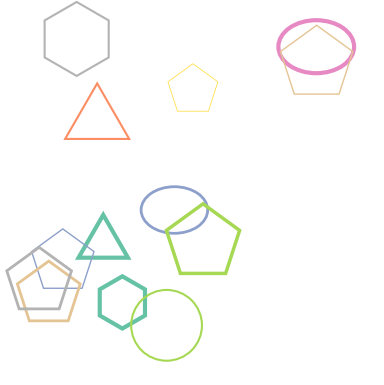[{"shape": "triangle", "thickness": 3, "radius": 0.37, "center": [0.268, 0.368]}, {"shape": "hexagon", "thickness": 3, "radius": 0.34, "center": [0.318, 0.214]}, {"shape": "triangle", "thickness": 1.5, "radius": 0.48, "center": [0.252, 0.687]}, {"shape": "oval", "thickness": 2, "radius": 0.43, "center": [0.453, 0.455]}, {"shape": "pentagon", "thickness": 1, "radius": 0.43, "center": [0.163, 0.32]}, {"shape": "oval", "thickness": 3, "radius": 0.49, "center": [0.821, 0.879]}, {"shape": "circle", "thickness": 1.5, "radius": 0.46, "center": [0.433, 0.155]}, {"shape": "pentagon", "thickness": 2.5, "radius": 0.5, "center": [0.527, 0.371]}, {"shape": "pentagon", "thickness": 0.5, "radius": 0.34, "center": [0.501, 0.766]}, {"shape": "pentagon", "thickness": 2, "radius": 0.43, "center": [0.127, 0.236]}, {"shape": "pentagon", "thickness": 1, "radius": 0.49, "center": [0.822, 0.836]}, {"shape": "hexagon", "thickness": 1.5, "radius": 0.48, "center": [0.199, 0.899]}, {"shape": "pentagon", "thickness": 2, "radius": 0.44, "center": [0.102, 0.269]}]